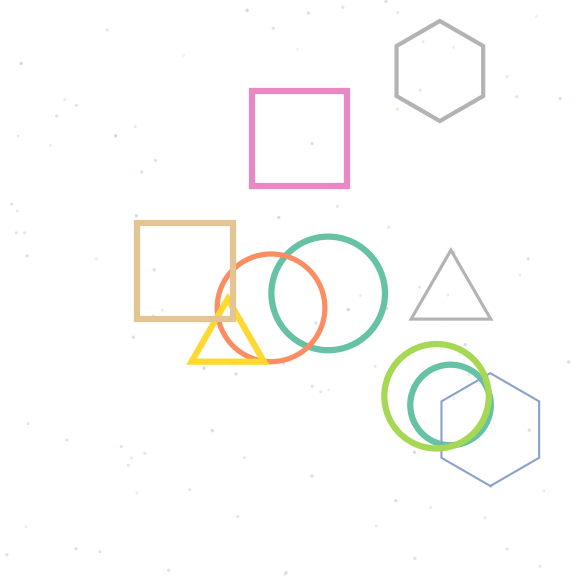[{"shape": "circle", "thickness": 3, "radius": 0.35, "center": [0.78, 0.298]}, {"shape": "circle", "thickness": 3, "radius": 0.49, "center": [0.568, 0.491]}, {"shape": "circle", "thickness": 2.5, "radius": 0.47, "center": [0.469, 0.466]}, {"shape": "hexagon", "thickness": 1, "radius": 0.49, "center": [0.849, 0.255]}, {"shape": "square", "thickness": 3, "radius": 0.41, "center": [0.519, 0.759]}, {"shape": "circle", "thickness": 3, "radius": 0.45, "center": [0.756, 0.313]}, {"shape": "triangle", "thickness": 3, "radius": 0.36, "center": [0.394, 0.409]}, {"shape": "square", "thickness": 3, "radius": 0.42, "center": [0.32, 0.53]}, {"shape": "triangle", "thickness": 1.5, "radius": 0.4, "center": [0.781, 0.486]}, {"shape": "hexagon", "thickness": 2, "radius": 0.43, "center": [0.762, 0.876]}]